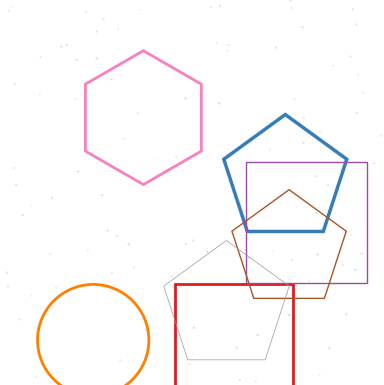[{"shape": "square", "thickness": 2, "radius": 0.76, "center": [0.608, 0.109]}, {"shape": "pentagon", "thickness": 2.5, "radius": 0.84, "center": [0.741, 0.535]}, {"shape": "square", "thickness": 1, "radius": 0.79, "center": [0.797, 0.422]}, {"shape": "circle", "thickness": 2, "radius": 0.72, "center": [0.242, 0.117]}, {"shape": "pentagon", "thickness": 1, "radius": 0.78, "center": [0.751, 0.351]}, {"shape": "hexagon", "thickness": 2, "radius": 0.87, "center": [0.372, 0.694]}, {"shape": "pentagon", "thickness": 0.5, "radius": 0.86, "center": [0.588, 0.204]}]